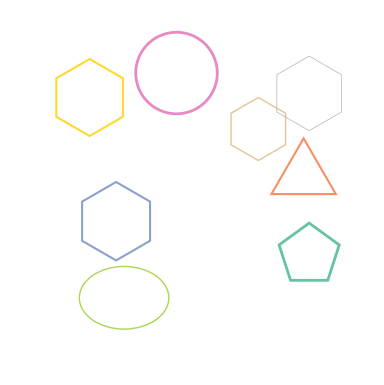[{"shape": "pentagon", "thickness": 2, "radius": 0.41, "center": [0.803, 0.338]}, {"shape": "triangle", "thickness": 1.5, "radius": 0.48, "center": [0.789, 0.544]}, {"shape": "hexagon", "thickness": 1.5, "radius": 0.51, "center": [0.302, 0.425]}, {"shape": "circle", "thickness": 2, "radius": 0.53, "center": [0.458, 0.81]}, {"shape": "oval", "thickness": 1, "radius": 0.58, "center": [0.322, 0.227]}, {"shape": "hexagon", "thickness": 1.5, "radius": 0.5, "center": [0.233, 0.747]}, {"shape": "hexagon", "thickness": 1, "radius": 0.41, "center": [0.671, 0.665]}, {"shape": "hexagon", "thickness": 0.5, "radius": 0.48, "center": [0.803, 0.757]}]